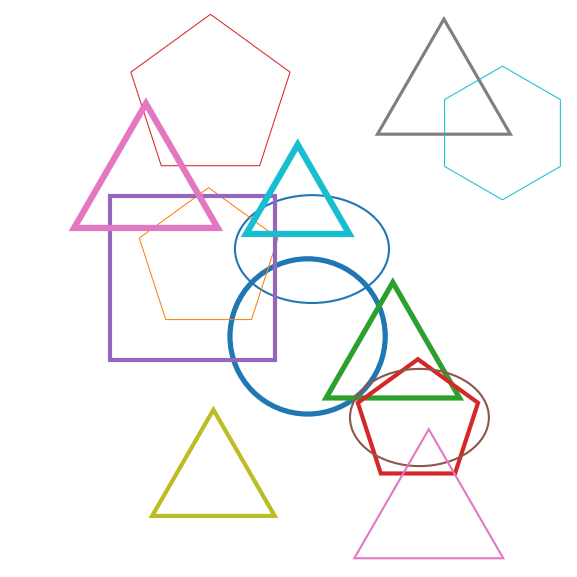[{"shape": "oval", "thickness": 1, "radius": 0.67, "center": [0.54, 0.568]}, {"shape": "circle", "thickness": 2.5, "radius": 0.67, "center": [0.533, 0.417]}, {"shape": "pentagon", "thickness": 0.5, "radius": 0.63, "center": [0.361, 0.548]}, {"shape": "triangle", "thickness": 2.5, "radius": 0.67, "center": [0.68, 0.377]}, {"shape": "pentagon", "thickness": 0.5, "radius": 0.72, "center": [0.364, 0.829]}, {"shape": "pentagon", "thickness": 2, "radius": 0.55, "center": [0.724, 0.268]}, {"shape": "square", "thickness": 2, "radius": 0.71, "center": [0.333, 0.518]}, {"shape": "oval", "thickness": 1, "radius": 0.6, "center": [0.726, 0.276]}, {"shape": "triangle", "thickness": 1, "radius": 0.74, "center": [0.742, 0.107]}, {"shape": "triangle", "thickness": 3, "radius": 0.72, "center": [0.253, 0.676]}, {"shape": "triangle", "thickness": 1.5, "radius": 0.66, "center": [0.769, 0.833]}, {"shape": "triangle", "thickness": 2, "radius": 0.61, "center": [0.37, 0.167]}, {"shape": "triangle", "thickness": 3, "radius": 0.52, "center": [0.516, 0.646]}, {"shape": "hexagon", "thickness": 0.5, "radius": 0.58, "center": [0.87, 0.769]}]